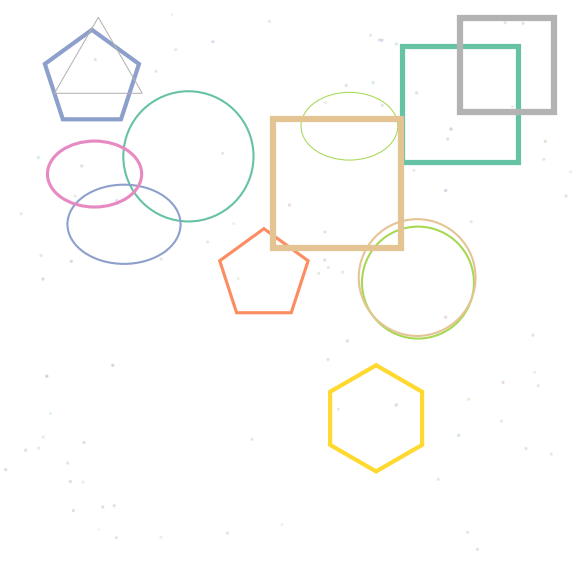[{"shape": "circle", "thickness": 1, "radius": 0.56, "center": [0.326, 0.728]}, {"shape": "square", "thickness": 2.5, "radius": 0.5, "center": [0.796, 0.819]}, {"shape": "pentagon", "thickness": 1.5, "radius": 0.4, "center": [0.457, 0.523]}, {"shape": "oval", "thickness": 1, "radius": 0.49, "center": [0.215, 0.611]}, {"shape": "pentagon", "thickness": 2, "radius": 0.43, "center": [0.159, 0.862]}, {"shape": "oval", "thickness": 1.5, "radius": 0.41, "center": [0.164, 0.698]}, {"shape": "circle", "thickness": 1, "radius": 0.48, "center": [0.724, 0.51]}, {"shape": "oval", "thickness": 0.5, "radius": 0.42, "center": [0.605, 0.781]}, {"shape": "hexagon", "thickness": 2, "radius": 0.46, "center": [0.651, 0.275]}, {"shape": "circle", "thickness": 1, "radius": 0.51, "center": [0.722, 0.519]}, {"shape": "square", "thickness": 3, "radius": 0.56, "center": [0.583, 0.682]}, {"shape": "triangle", "thickness": 0.5, "radius": 0.44, "center": [0.17, 0.881]}, {"shape": "square", "thickness": 3, "radius": 0.41, "center": [0.878, 0.886]}]